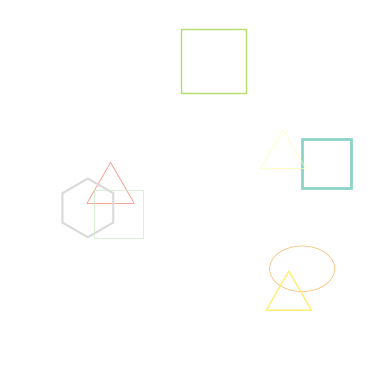[{"shape": "square", "thickness": 2, "radius": 0.32, "center": [0.848, 0.575]}, {"shape": "triangle", "thickness": 0.5, "radius": 0.34, "center": [0.735, 0.596]}, {"shape": "triangle", "thickness": 0.5, "radius": 0.35, "center": [0.287, 0.507]}, {"shape": "oval", "thickness": 0.5, "radius": 0.42, "center": [0.785, 0.302]}, {"shape": "square", "thickness": 1, "radius": 0.42, "center": [0.555, 0.841]}, {"shape": "hexagon", "thickness": 1.5, "radius": 0.38, "center": [0.228, 0.46]}, {"shape": "square", "thickness": 0.5, "radius": 0.32, "center": [0.307, 0.444]}, {"shape": "triangle", "thickness": 1, "radius": 0.34, "center": [0.75, 0.228]}]